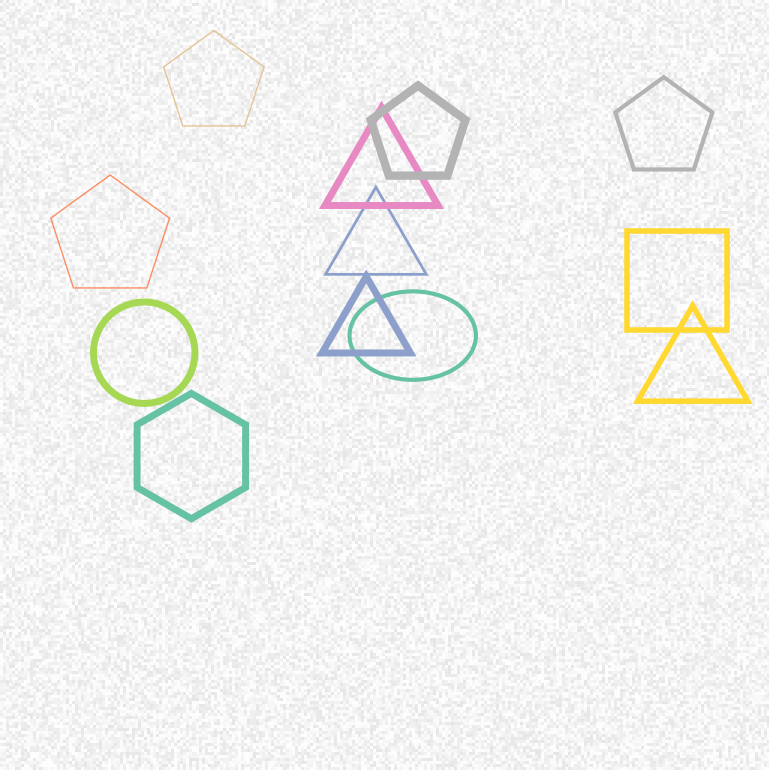[{"shape": "hexagon", "thickness": 2.5, "radius": 0.41, "center": [0.249, 0.408]}, {"shape": "oval", "thickness": 1.5, "radius": 0.41, "center": [0.536, 0.564]}, {"shape": "pentagon", "thickness": 0.5, "radius": 0.41, "center": [0.143, 0.692]}, {"shape": "triangle", "thickness": 1, "radius": 0.38, "center": [0.488, 0.681]}, {"shape": "triangle", "thickness": 2.5, "radius": 0.33, "center": [0.476, 0.575]}, {"shape": "triangle", "thickness": 2.5, "radius": 0.42, "center": [0.495, 0.776]}, {"shape": "circle", "thickness": 2.5, "radius": 0.33, "center": [0.187, 0.542]}, {"shape": "square", "thickness": 2, "radius": 0.32, "center": [0.879, 0.636]}, {"shape": "triangle", "thickness": 2, "radius": 0.41, "center": [0.9, 0.52]}, {"shape": "pentagon", "thickness": 0.5, "radius": 0.34, "center": [0.278, 0.892]}, {"shape": "pentagon", "thickness": 3, "radius": 0.32, "center": [0.543, 0.824]}, {"shape": "pentagon", "thickness": 1.5, "radius": 0.33, "center": [0.862, 0.834]}]